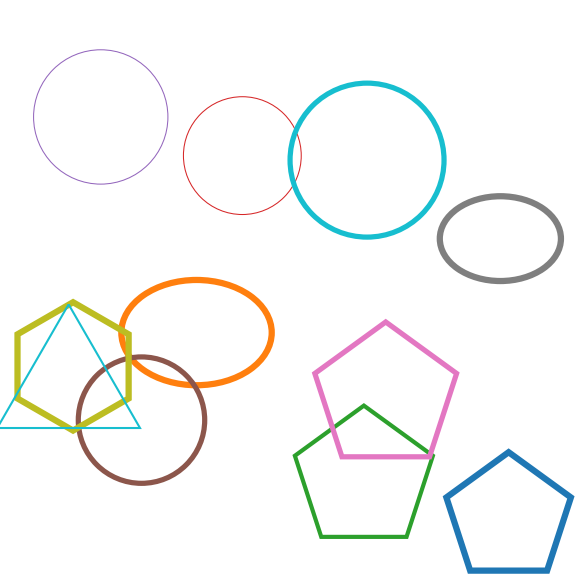[{"shape": "pentagon", "thickness": 3, "radius": 0.57, "center": [0.881, 0.103]}, {"shape": "oval", "thickness": 3, "radius": 0.65, "center": [0.34, 0.423]}, {"shape": "pentagon", "thickness": 2, "radius": 0.63, "center": [0.63, 0.171]}, {"shape": "circle", "thickness": 0.5, "radius": 0.51, "center": [0.42, 0.73]}, {"shape": "circle", "thickness": 0.5, "radius": 0.58, "center": [0.174, 0.797]}, {"shape": "circle", "thickness": 2.5, "radius": 0.55, "center": [0.245, 0.272]}, {"shape": "pentagon", "thickness": 2.5, "radius": 0.65, "center": [0.668, 0.313]}, {"shape": "oval", "thickness": 3, "radius": 0.52, "center": [0.866, 0.586]}, {"shape": "hexagon", "thickness": 3, "radius": 0.56, "center": [0.127, 0.365]}, {"shape": "circle", "thickness": 2.5, "radius": 0.67, "center": [0.636, 0.722]}, {"shape": "triangle", "thickness": 1, "radius": 0.71, "center": [0.119, 0.329]}]